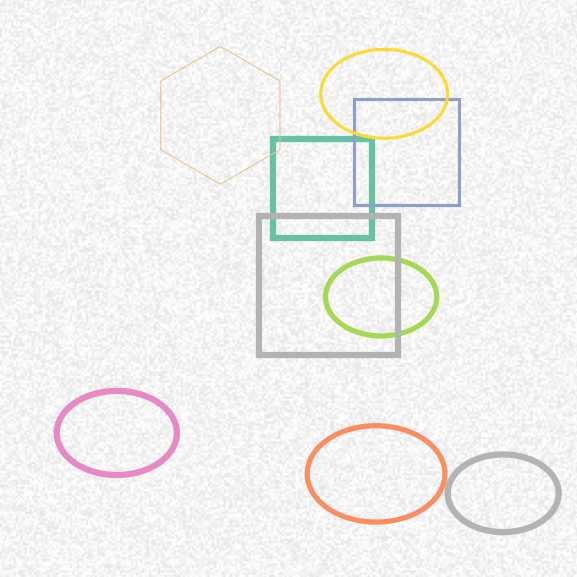[{"shape": "square", "thickness": 3, "radius": 0.43, "center": [0.558, 0.673]}, {"shape": "oval", "thickness": 2.5, "radius": 0.6, "center": [0.651, 0.179]}, {"shape": "square", "thickness": 1.5, "radius": 0.46, "center": [0.704, 0.737]}, {"shape": "oval", "thickness": 3, "radius": 0.52, "center": [0.202, 0.249]}, {"shape": "oval", "thickness": 2.5, "radius": 0.48, "center": [0.66, 0.485]}, {"shape": "oval", "thickness": 1.5, "radius": 0.55, "center": [0.665, 0.837]}, {"shape": "hexagon", "thickness": 0.5, "radius": 0.6, "center": [0.382, 0.799]}, {"shape": "square", "thickness": 3, "radius": 0.6, "center": [0.569, 0.504]}, {"shape": "oval", "thickness": 3, "radius": 0.48, "center": [0.871, 0.145]}]